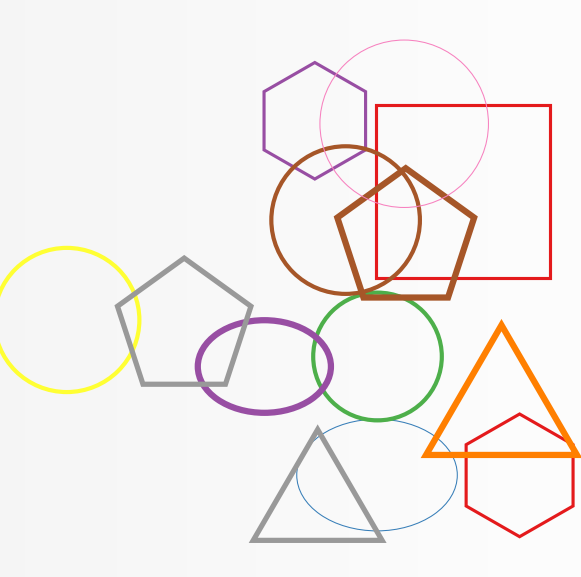[{"shape": "square", "thickness": 1.5, "radius": 0.75, "center": [0.797, 0.667]}, {"shape": "hexagon", "thickness": 1.5, "radius": 0.53, "center": [0.894, 0.176]}, {"shape": "oval", "thickness": 0.5, "radius": 0.69, "center": [0.649, 0.177]}, {"shape": "circle", "thickness": 2, "radius": 0.55, "center": [0.649, 0.382]}, {"shape": "oval", "thickness": 3, "radius": 0.57, "center": [0.455, 0.364]}, {"shape": "hexagon", "thickness": 1.5, "radius": 0.5, "center": [0.542, 0.79]}, {"shape": "triangle", "thickness": 3, "radius": 0.75, "center": [0.863, 0.286]}, {"shape": "circle", "thickness": 2, "radius": 0.62, "center": [0.115, 0.445]}, {"shape": "circle", "thickness": 2, "radius": 0.64, "center": [0.595, 0.618]}, {"shape": "pentagon", "thickness": 3, "radius": 0.62, "center": [0.698, 0.584]}, {"shape": "circle", "thickness": 0.5, "radius": 0.72, "center": [0.695, 0.785]}, {"shape": "triangle", "thickness": 2.5, "radius": 0.64, "center": [0.547, 0.127]}, {"shape": "pentagon", "thickness": 2.5, "radius": 0.6, "center": [0.317, 0.431]}]